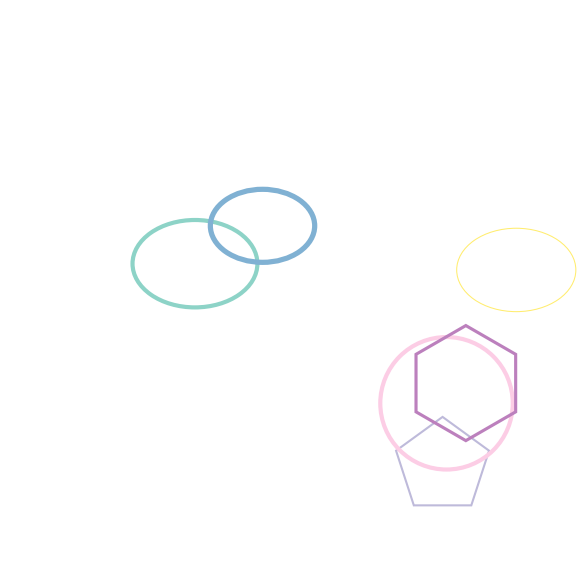[{"shape": "oval", "thickness": 2, "radius": 0.54, "center": [0.338, 0.543]}, {"shape": "pentagon", "thickness": 1, "radius": 0.42, "center": [0.766, 0.193]}, {"shape": "oval", "thickness": 2.5, "radius": 0.45, "center": [0.455, 0.608]}, {"shape": "circle", "thickness": 2, "radius": 0.57, "center": [0.773, 0.301]}, {"shape": "hexagon", "thickness": 1.5, "radius": 0.5, "center": [0.807, 0.336]}, {"shape": "oval", "thickness": 0.5, "radius": 0.52, "center": [0.894, 0.532]}]